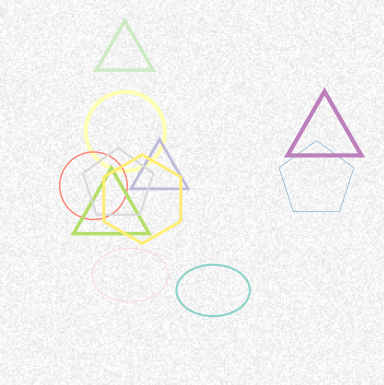[{"shape": "oval", "thickness": 1.5, "radius": 0.48, "center": [0.554, 0.246]}, {"shape": "circle", "thickness": 3, "radius": 0.51, "center": [0.326, 0.659]}, {"shape": "triangle", "thickness": 2, "radius": 0.43, "center": [0.414, 0.552]}, {"shape": "circle", "thickness": 1, "radius": 0.44, "center": [0.243, 0.517]}, {"shape": "pentagon", "thickness": 0.5, "radius": 0.51, "center": [0.822, 0.533]}, {"shape": "triangle", "thickness": 2.5, "radius": 0.57, "center": [0.289, 0.45]}, {"shape": "oval", "thickness": 0.5, "radius": 0.5, "center": [0.338, 0.285]}, {"shape": "pentagon", "thickness": 1.5, "radius": 0.48, "center": [0.307, 0.52]}, {"shape": "triangle", "thickness": 3, "radius": 0.55, "center": [0.843, 0.652]}, {"shape": "triangle", "thickness": 2.5, "radius": 0.43, "center": [0.324, 0.861]}, {"shape": "hexagon", "thickness": 2, "radius": 0.58, "center": [0.369, 0.483]}]